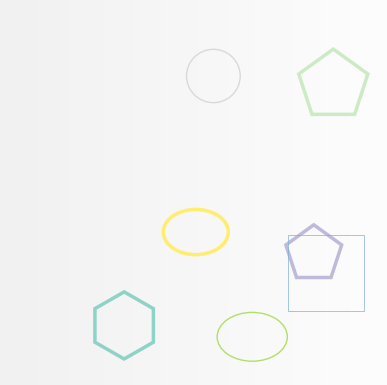[{"shape": "hexagon", "thickness": 2.5, "radius": 0.44, "center": [0.32, 0.155]}, {"shape": "pentagon", "thickness": 2.5, "radius": 0.38, "center": [0.81, 0.34]}, {"shape": "square", "thickness": 0.5, "radius": 0.49, "center": [0.841, 0.29]}, {"shape": "oval", "thickness": 1, "radius": 0.45, "center": [0.651, 0.125]}, {"shape": "circle", "thickness": 1, "radius": 0.35, "center": [0.551, 0.803]}, {"shape": "pentagon", "thickness": 2.5, "radius": 0.47, "center": [0.86, 0.779]}, {"shape": "oval", "thickness": 2.5, "radius": 0.42, "center": [0.505, 0.397]}]